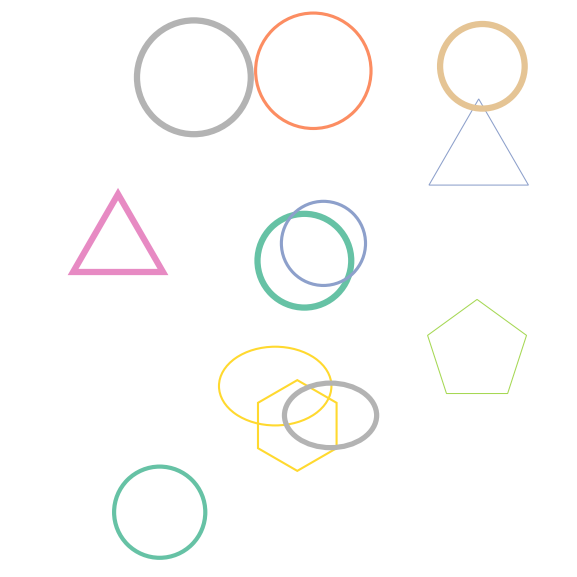[{"shape": "circle", "thickness": 2, "radius": 0.39, "center": [0.277, 0.112]}, {"shape": "circle", "thickness": 3, "radius": 0.41, "center": [0.527, 0.548]}, {"shape": "circle", "thickness": 1.5, "radius": 0.5, "center": [0.543, 0.877]}, {"shape": "triangle", "thickness": 0.5, "radius": 0.5, "center": [0.829, 0.728]}, {"shape": "circle", "thickness": 1.5, "radius": 0.36, "center": [0.56, 0.578]}, {"shape": "triangle", "thickness": 3, "radius": 0.45, "center": [0.204, 0.573]}, {"shape": "pentagon", "thickness": 0.5, "radius": 0.45, "center": [0.826, 0.391]}, {"shape": "hexagon", "thickness": 1, "radius": 0.39, "center": [0.515, 0.262]}, {"shape": "oval", "thickness": 1, "radius": 0.49, "center": [0.477, 0.331]}, {"shape": "circle", "thickness": 3, "radius": 0.37, "center": [0.835, 0.884]}, {"shape": "oval", "thickness": 2.5, "radius": 0.4, "center": [0.572, 0.28]}, {"shape": "circle", "thickness": 3, "radius": 0.49, "center": [0.336, 0.865]}]